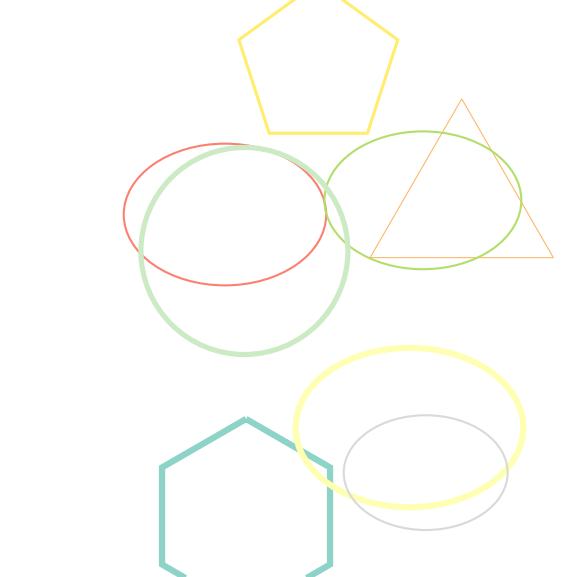[{"shape": "hexagon", "thickness": 3, "radius": 0.84, "center": [0.426, 0.106]}, {"shape": "oval", "thickness": 3, "radius": 0.99, "center": [0.709, 0.259]}, {"shape": "oval", "thickness": 1, "radius": 0.88, "center": [0.39, 0.628]}, {"shape": "triangle", "thickness": 0.5, "radius": 0.92, "center": [0.8, 0.645]}, {"shape": "oval", "thickness": 1, "radius": 0.85, "center": [0.732, 0.652]}, {"shape": "oval", "thickness": 1, "radius": 0.71, "center": [0.737, 0.181]}, {"shape": "circle", "thickness": 2.5, "radius": 0.9, "center": [0.423, 0.565]}, {"shape": "pentagon", "thickness": 1.5, "radius": 0.72, "center": [0.551, 0.885]}]